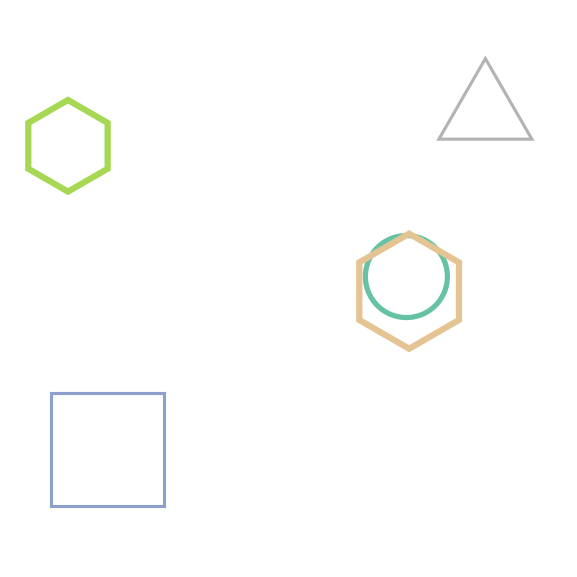[{"shape": "circle", "thickness": 2.5, "radius": 0.36, "center": [0.704, 0.52]}, {"shape": "square", "thickness": 1.5, "radius": 0.49, "center": [0.186, 0.222]}, {"shape": "hexagon", "thickness": 3, "radius": 0.4, "center": [0.118, 0.747]}, {"shape": "hexagon", "thickness": 3, "radius": 0.5, "center": [0.708, 0.495]}, {"shape": "triangle", "thickness": 1.5, "radius": 0.46, "center": [0.84, 0.805]}]